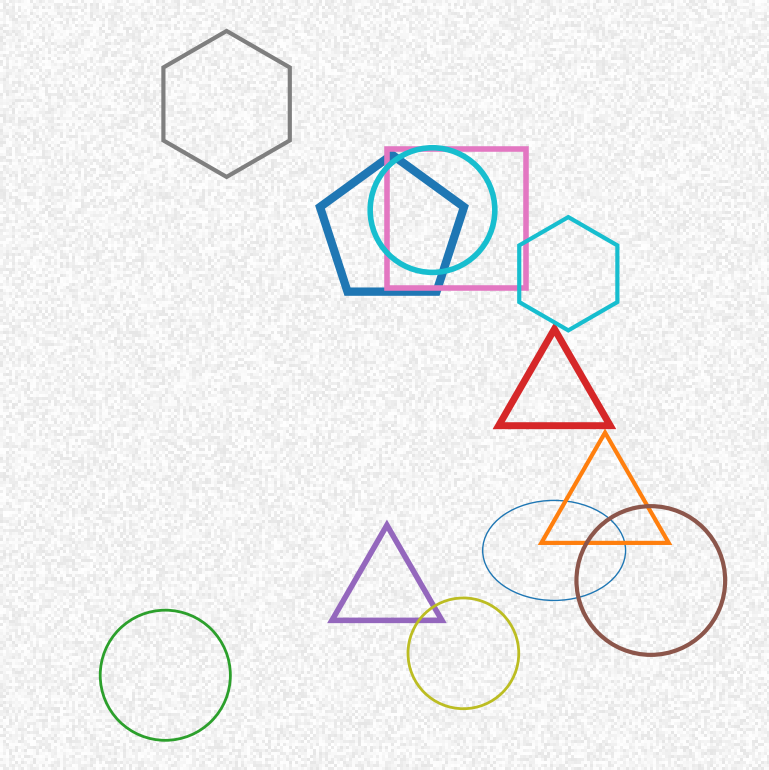[{"shape": "oval", "thickness": 0.5, "radius": 0.46, "center": [0.72, 0.285]}, {"shape": "pentagon", "thickness": 3, "radius": 0.49, "center": [0.509, 0.701]}, {"shape": "triangle", "thickness": 1.5, "radius": 0.48, "center": [0.786, 0.343]}, {"shape": "circle", "thickness": 1, "radius": 0.42, "center": [0.215, 0.123]}, {"shape": "triangle", "thickness": 2.5, "radius": 0.42, "center": [0.72, 0.489]}, {"shape": "triangle", "thickness": 2, "radius": 0.41, "center": [0.502, 0.236]}, {"shape": "circle", "thickness": 1.5, "radius": 0.48, "center": [0.845, 0.246]}, {"shape": "square", "thickness": 2, "radius": 0.45, "center": [0.593, 0.716]}, {"shape": "hexagon", "thickness": 1.5, "radius": 0.47, "center": [0.294, 0.865]}, {"shape": "circle", "thickness": 1, "radius": 0.36, "center": [0.602, 0.152]}, {"shape": "circle", "thickness": 2, "radius": 0.4, "center": [0.562, 0.727]}, {"shape": "hexagon", "thickness": 1.5, "radius": 0.37, "center": [0.738, 0.645]}]